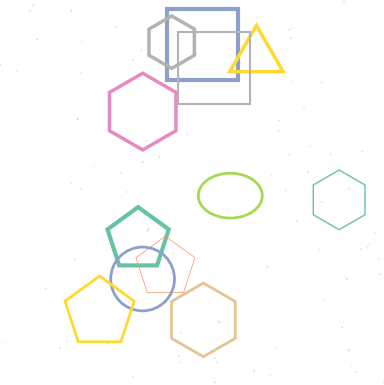[{"shape": "pentagon", "thickness": 3, "radius": 0.42, "center": [0.359, 0.378]}, {"shape": "hexagon", "thickness": 1, "radius": 0.39, "center": [0.881, 0.481]}, {"shape": "pentagon", "thickness": 0.5, "radius": 0.4, "center": [0.43, 0.306]}, {"shape": "square", "thickness": 3, "radius": 0.46, "center": [0.527, 0.885]}, {"shape": "circle", "thickness": 2, "radius": 0.41, "center": [0.37, 0.275]}, {"shape": "hexagon", "thickness": 2.5, "radius": 0.5, "center": [0.371, 0.71]}, {"shape": "oval", "thickness": 2, "radius": 0.42, "center": [0.598, 0.492]}, {"shape": "pentagon", "thickness": 2, "radius": 0.47, "center": [0.259, 0.189]}, {"shape": "triangle", "thickness": 2.5, "radius": 0.4, "center": [0.666, 0.854]}, {"shape": "hexagon", "thickness": 2, "radius": 0.48, "center": [0.528, 0.169]}, {"shape": "hexagon", "thickness": 2.5, "radius": 0.34, "center": [0.446, 0.89]}, {"shape": "square", "thickness": 1.5, "radius": 0.47, "center": [0.556, 0.824]}]